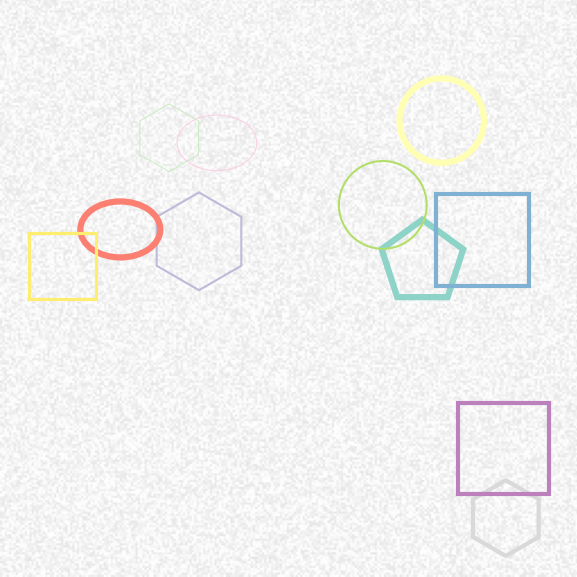[{"shape": "pentagon", "thickness": 3, "radius": 0.37, "center": [0.731, 0.545]}, {"shape": "circle", "thickness": 3, "radius": 0.37, "center": [0.765, 0.79]}, {"shape": "hexagon", "thickness": 1, "radius": 0.42, "center": [0.345, 0.581]}, {"shape": "oval", "thickness": 3, "radius": 0.35, "center": [0.208, 0.602]}, {"shape": "square", "thickness": 2, "radius": 0.4, "center": [0.835, 0.583]}, {"shape": "circle", "thickness": 1, "radius": 0.38, "center": [0.663, 0.644]}, {"shape": "oval", "thickness": 0.5, "radius": 0.34, "center": [0.376, 0.752]}, {"shape": "hexagon", "thickness": 2, "radius": 0.33, "center": [0.876, 0.102]}, {"shape": "square", "thickness": 2, "radius": 0.4, "center": [0.872, 0.222]}, {"shape": "hexagon", "thickness": 0.5, "radius": 0.29, "center": [0.293, 0.761]}, {"shape": "square", "thickness": 1.5, "radius": 0.29, "center": [0.109, 0.539]}]